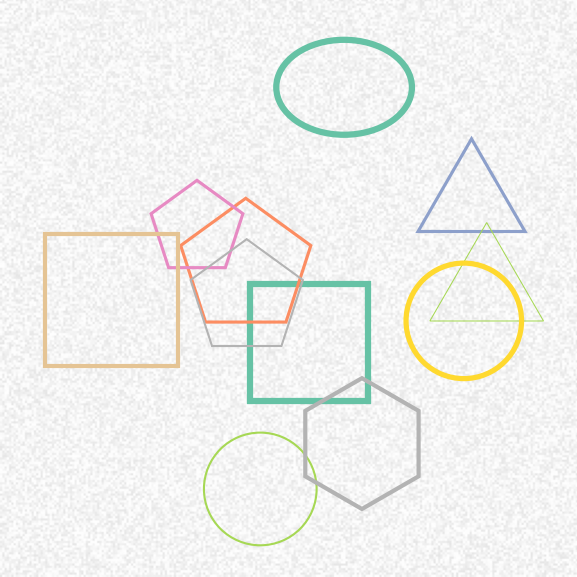[{"shape": "square", "thickness": 3, "radius": 0.51, "center": [0.535, 0.407]}, {"shape": "oval", "thickness": 3, "radius": 0.59, "center": [0.596, 0.848]}, {"shape": "pentagon", "thickness": 1.5, "radius": 0.59, "center": [0.426, 0.537]}, {"shape": "triangle", "thickness": 1.5, "radius": 0.53, "center": [0.816, 0.652]}, {"shape": "pentagon", "thickness": 1.5, "radius": 0.42, "center": [0.341, 0.603]}, {"shape": "triangle", "thickness": 0.5, "radius": 0.57, "center": [0.843, 0.5]}, {"shape": "circle", "thickness": 1, "radius": 0.49, "center": [0.451, 0.152]}, {"shape": "circle", "thickness": 2.5, "radius": 0.5, "center": [0.803, 0.444]}, {"shape": "square", "thickness": 2, "radius": 0.57, "center": [0.193, 0.48]}, {"shape": "hexagon", "thickness": 2, "radius": 0.57, "center": [0.627, 0.231]}, {"shape": "pentagon", "thickness": 1, "radius": 0.51, "center": [0.427, 0.483]}]